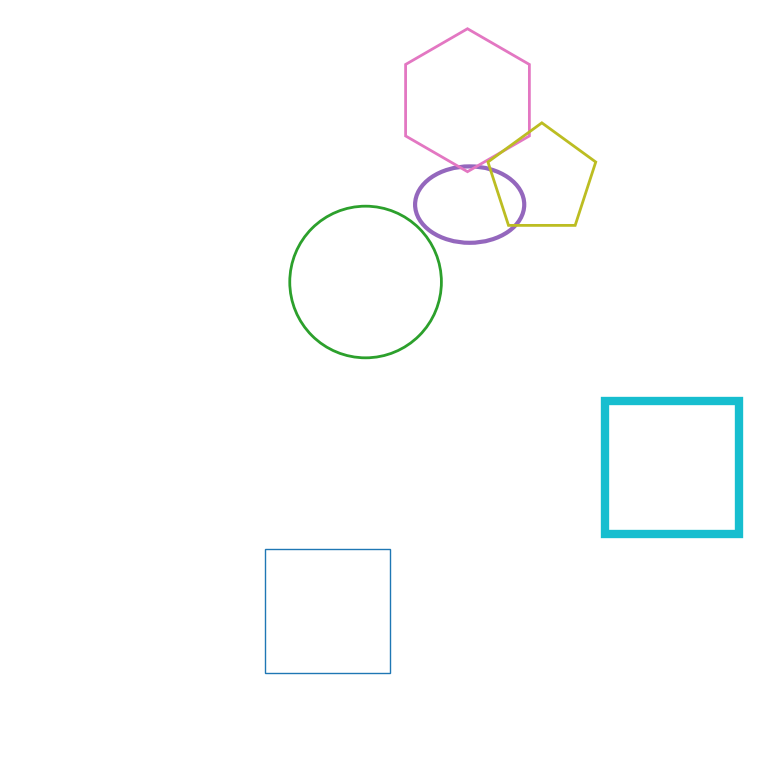[{"shape": "square", "thickness": 0.5, "radius": 0.4, "center": [0.425, 0.206]}, {"shape": "circle", "thickness": 1, "radius": 0.49, "center": [0.475, 0.634]}, {"shape": "oval", "thickness": 1.5, "radius": 0.35, "center": [0.61, 0.734]}, {"shape": "hexagon", "thickness": 1, "radius": 0.46, "center": [0.607, 0.87]}, {"shape": "pentagon", "thickness": 1, "radius": 0.37, "center": [0.704, 0.767]}, {"shape": "square", "thickness": 3, "radius": 0.43, "center": [0.873, 0.393]}]